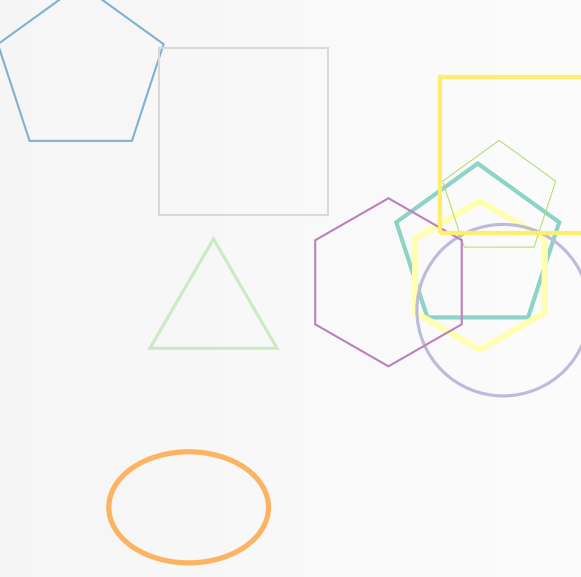[{"shape": "pentagon", "thickness": 2, "radius": 0.74, "center": [0.822, 0.569]}, {"shape": "hexagon", "thickness": 3, "radius": 0.64, "center": [0.826, 0.522]}, {"shape": "circle", "thickness": 1.5, "radius": 0.74, "center": [0.866, 0.462]}, {"shape": "pentagon", "thickness": 1, "radius": 0.75, "center": [0.139, 0.876]}, {"shape": "oval", "thickness": 2.5, "radius": 0.69, "center": [0.325, 0.121]}, {"shape": "pentagon", "thickness": 0.5, "radius": 0.51, "center": [0.859, 0.654]}, {"shape": "square", "thickness": 1, "radius": 0.73, "center": [0.419, 0.771]}, {"shape": "hexagon", "thickness": 1, "radius": 0.73, "center": [0.668, 0.51]}, {"shape": "triangle", "thickness": 1.5, "radius": 0.63, "center": [0.367, 0.459]}, {"shape": "square", "thickness": 2, "radius": 0.68, "center": [0.892, 0.731]}]